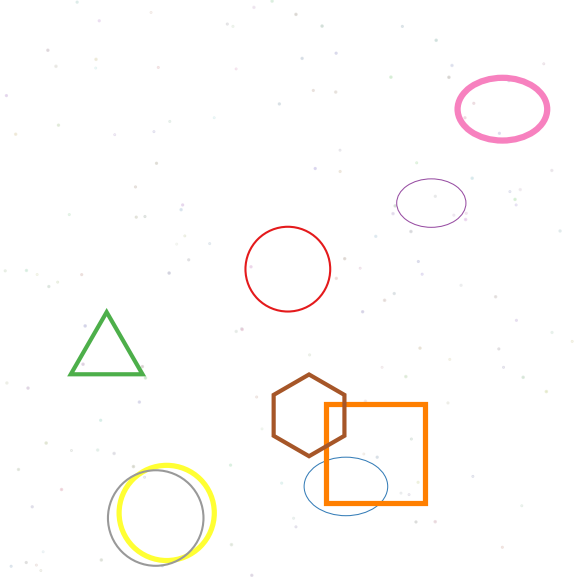[{"shape": "circle", "thickness": 1, "radius": 0.37, "center": [0.498, 0.533]}, {"shape": "oval", "thickness": 0.5, "radius": 0.36, "center": [0.599, 0.157]}, {"shape": "triangle", "thickness": 2, "radius": 0.36, "center": [0.185, 0.387]}, {"shape": "oval", "thickness": 0.5, "radius": 0.3, "center": [0.747, 0.647]}, {"shape": "square", "thickness": 2.5, "radius": 0.43, "center": [0.65, 0.214]}, {"shape": "circle", "thickness": 2.5, "radius": 0.41, "center": [0.289, 0.111]}, {"shape": "hexagon", "thickness": 2, "radius": 0.35, "center": [0.535, 0.28]}, {"shape": "oval", "thickness": 3, "radius": 0.39, "center": [0.87, 0.81]}, {"shape": "circle", "thickness": 1, "radius": 0.41, "center": [0.27, 0.102]}]